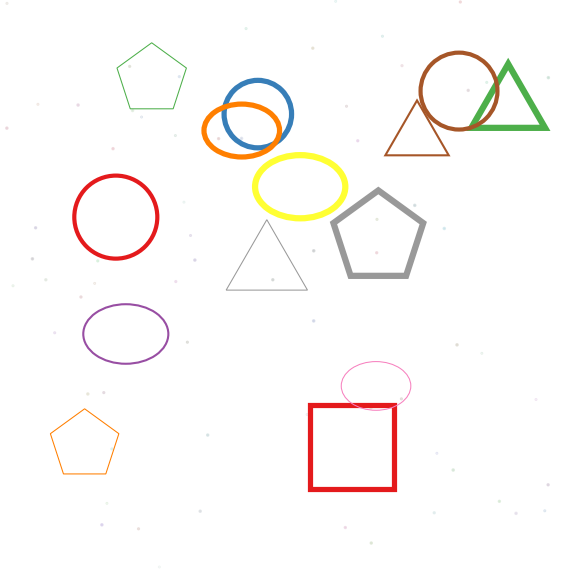[{"shape": "square", "thickness": 2.5, "radius": 0.36, "center": [0.609, 0.225]}, {"shape": "circle", "thickness": 2, "radius": 0.36, "center": [0.201, 0.623]}, {"shape": "circle", "thickness": 2.5, "radius": 0.29, "center": [0.446, 0.802]}, {"shape": "triangle", "thickness": 3, "radius": 0.37, "center": [0.88, 0.815]}, {"shape": "pentagon", "thickness": 0.5, "radius": 0.32, "center": [0.263, 0.862]}, {"shape": "oval", "thickness": 1, "radius": 0.37, "center": [0.218, 0.421]}, {"shape": "oval", "thickness": 2.5, "radius": 0.33, "center": [0.419, 0.773]}, {"shape": "pentagon", "thickness": 0.5, "radius": 0.31, "center": [0.147, 0.229]}, {"shape": "oval", "thickness": 3, "radius": 0.39, "center": [0.52, 0.676]}, {"shape": "triangle", "thickness": 1, "radius": 0.32, "center": [0.722, 0.762]}, {"shape": "circle", "thickness": 2, "radius": 0.33, "center": [0.795, 0.841]}, {"shape": "oval", "thickness": 0.5, "radius": 0.3, "center": [0.651, 0.331]}, {"shape": "triangle", "thickness": 0.5, "radius": 0.41, "center": [0.462, 0.537]}, {"shape": "pentagon", "thickness": 3, "radius": 0.41, "center": [0.655, 0.588]}]